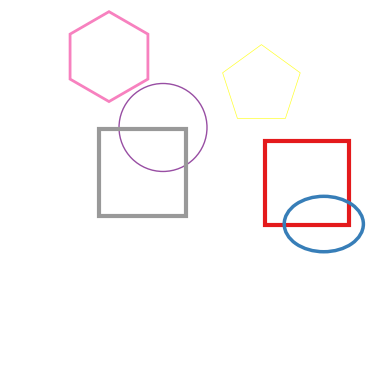[{"shape": "square", "thickness": 3, "radius": 0.55, "center": [0.797, 0.523]}, {"shape": "oval", "thickness": 2.5, "radius": 0.51, "center": [0.841, 0.418]}, {"shape": "circle", "thickness": 1, "radius": 0.57, "center": [0.423, 0.669]}, {"shape": "pentagon", "thickness": 0.5, "radius": 0.53, "center": [0.679, 0.778]}, {"shape": "hexagon", "thickness": 2, "radius": 0.58, "center": [0.283, 0.853]}, {"shape": "square", "thickness": 3, "radius": 0.57, "center": [0.371, 0.551]}]